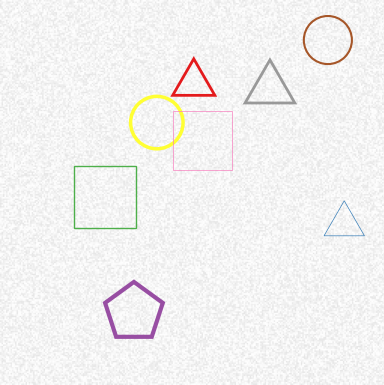[{"shape": "triangle", "thickness": 2, "radius": 0.32, "center": [0.503, 0.784]}, {"shape": "triangle", "thickness": 0.5, "radius": 0.3, "center": [0.894, 0.418]}, {"shape": "square", "thickness": 1, "radius": 0.4, "center": [0.273, 0.489]}, {"shape": "pentagon", "thickness": 3, "radius": 0.39, "center": [0.348, 0.189]}, {"shape": "circle", "thickness": 2.5, "radius": 0.34, "center": [0.407, 0.682]}, {"shape": "circle", "thickness": 1.5, "radius": 0.31, "center": [0.852, 0.896]}, {"shape": "square", "thickness": 0.5, "radius": 0.38, "center": [0.526, 0.635]}, {"shape": "triangle", "thickness": 2, "radius": 0.37, "center": [0.701, 0.77]}]